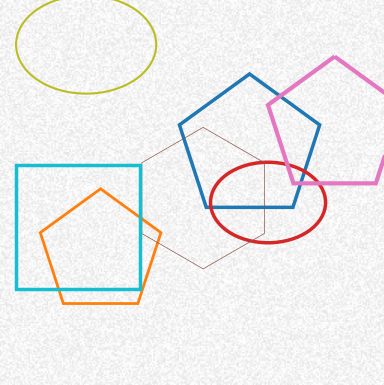[{"shape": "pentagon", "thickness": 2.5, "radius": 0.96, "center": [0.648, 0.616]}, {"shape": "pentagon", "thickness": 2, "radius": 0.82, "center": [0.261, 0.345]}, {"shape": "oval", "thickness": 2.5, "radius": 0.75, "center": [0.696, 0.474]}, {"shape": "hexagon", "thickness": 0.5, "radius": 0.92, "center": [0.528, 0.485]}, {"shape": "pentagon", "thickness": 3, "radius": 0.91, "center": [0.869, 0.671]}, {"shape": "oval", "thickness": 1.5, "radius": 0.91, "center": [0.224, 0.884]}, {"shape": "square", "thickness": 2.5, "radius": 0.8, "center": [0.204, 0.41]}]